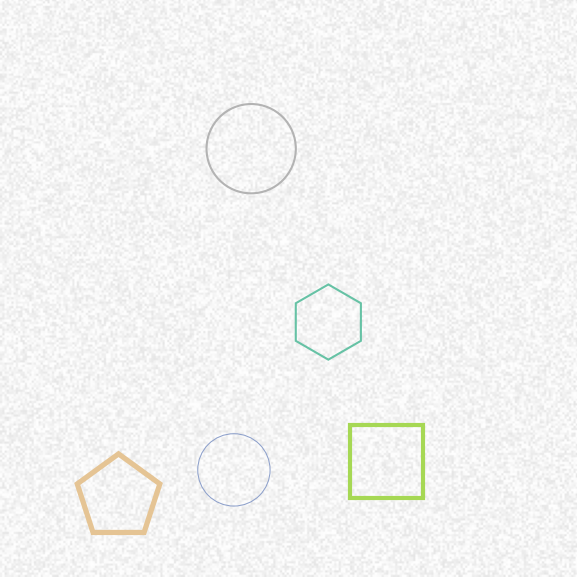[{"shape": "hexagon", "thickness": 1, "radius": 0.33, "center": [0.569, 0.441]}, {"shape": "circle", "thickness": 0.5, "radius": 0.31, "center": [0.405, 0.185]}, {"shape": "square", "thickness": 2, "radius": 0.32, "center": [0.669, 0.2]}, {"shape": "pentagon", "thickness": 2.5, "radius": 0.38, "center": [0.205, 0.138]}, {"shape": "circle", "thickness": 1, "radius": 0.39, "center": [0.435, 0.742]}]